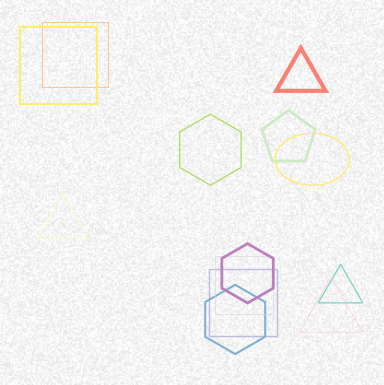[{"shape": "triangle", "thickness": 1, "radius": 0.33, "center": [0.885, 0.247]}, {"shape": "triangle", "thickness": 0.5, "radius": 0.38, "center": [0.164, 0.419]}, {"shape": "square", "thickness": 1, "radius": 0.44, "center": [0.631, 0.214]}, {"shape": "triangle", "thickness": 3, "radius": 0.37, "center": [0.781, 0.801]}, {"shape": "hexagon", "thickness": 1.5, "radius": 0.45, "center": [0.611, 0.17]}, {"shape": "square", "thickness": 0.5, "radius": 0.42, "center": [0.195, 0.859]}, {"shape": "hexagon", "thickness": 1, "radius": 0.46, "center": [0.546, 0.611]}, {"shape": "triangle", "thickness": 0.5, "radius": 0.48, "center": [0.86, 0.185]}, {"shape": "square", "thickness": 0.5, "radius": 0.38, "center": [0.634, 0.259]}, {"shape": "hexagon", "thickness": 2, "radius": 0.39, "center": [0.643, 0.29]}, {"shape": "pentagon", "thickness": 2, "radius": 0.36, "center": [0.75, 0.641]}, {"shape": "square", "thickness": 1.5, "radius": 0.5, "center": [0.152, 0.829]}, {"shape": "oval", "thickness": 1, "radius": 0.48, "center": [0.811, 0.586]}]